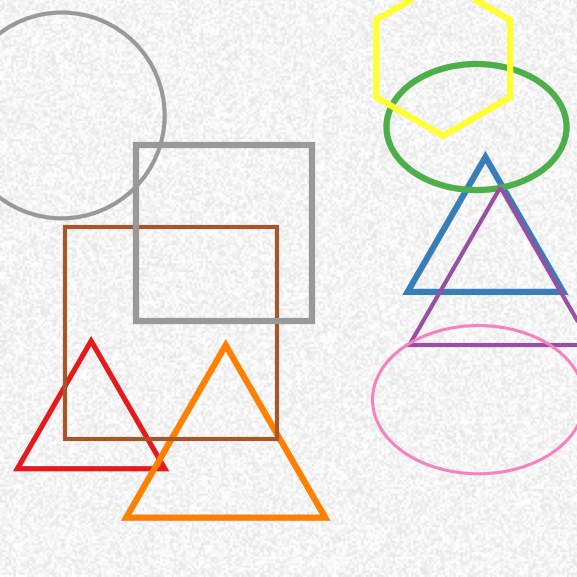[{"shape": "triangle", "thickness": 2.5, "radius": 0.74, "center": [0.158, 0.261]}, {"shape": "triangle", "thickness": 3, "radius": 0.78, "center": [0.841, 0.571]}, {"shape": "oval", "thickness": 3, "radius": 0.78, "center": [0.825, 0.779]}, {"shape": "triangle", "thickness": 2, "radius": 0.91, "center": [0.866, 0.493]}, {"shape": "triangle", "thickness": 3, "radius": 1.0, "center": [0.391, 0.202]}, {"shape": "hexagon", "thickness": 3, "radius": 0.67, "center": [0.768, 0.898]}, {"shape": "square", "thickness": 2, "radius": 0.92, "center": [0.296, 0.422]}, {"shape": "oval", "thickness": 1.5, "radius": 0.92, "center": [0.828, 0.307]}, {"shape": "square", "thickness": 3, "radius": 0.76, "center": [0.388, 0.596]}, {"shape": "circle", "thickness": 2, "radius": 0.89, "center": [0.107, 0.799]}]